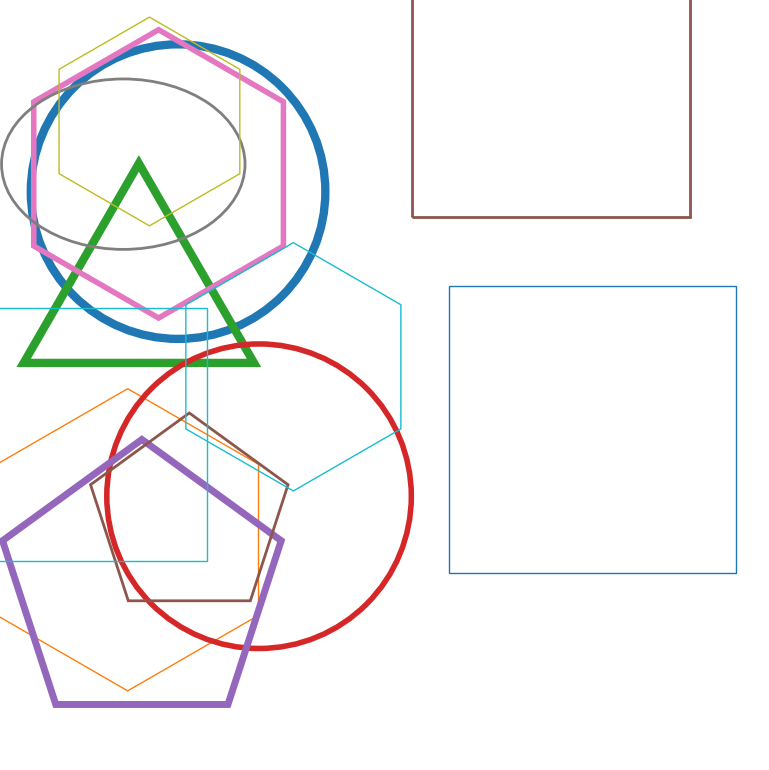[{"shape": "square", "thickness": 0.5, "radius": 0.93, "center": [0.769, 0.442]}, {"shape": "circle", "thickness": 3, "radius": 0.96, "center": [0.231, 0.751]}, {"shape": "hexagon", "thickness": 0.5, "radius": 0.98, "center": [0.166, 0.299]}, {"shape": "triangle", "thickness": 3, "radius": 0.86, "center": [0.18, 0.615]}, {"shape": "circle", "thickness": 2, "radius": 0.99, "center": [0.336, 0.356]}, {"shape": "pentagon", "thickness": 2.5, "radius": 0.95, "center": [0.184, 0.239]}, {"shape": "square", "thickness": 1, "radius": 0.9, "center": [0.716, 0.899]}, {"shape": "pentagon", "thickness": 1, "radius": 0.67, "center": [0.246, 0.329]}, {"shape": "hexagon", "thickness": 2, "radius": 0.94, "center": [0.206, 0.774]}, {"shape": "oval", "thickness": 1, "radius": 0.79, "center": [0.16, 0.787]}, {"shape": "hexagon", "thickness": 0.5, "radius": 0.68, "center": [0.194, 0.842]}, {"shape": "square", "thickness": 0.5, "radius": 0.82, "center": [0.105, 0.436]}, {"shape": "hexagon", "thickness": 0.5, "radius": 0.81, "center": [0.381, 0.524]}]